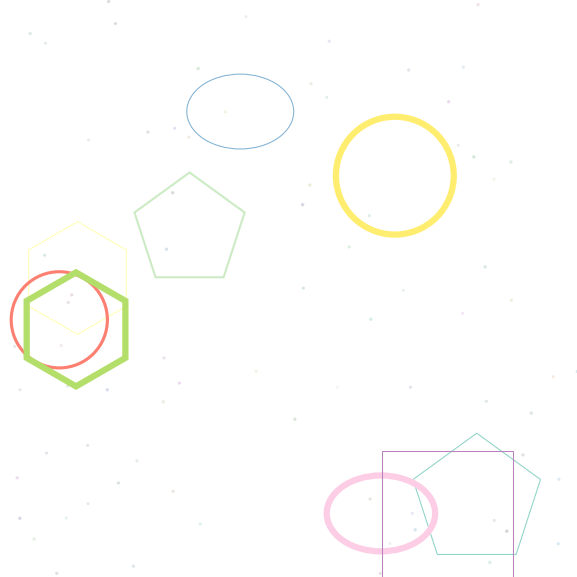[{"shape": "pentagon", "thickness": 0.5, "radius": 0.58, "center": [0.826, 0.133]}, {"shape": "hexagon", "thickness": 0.5, "radius": 0.49, "center": [0.134, 0.518]}, {"shape": "circle", "thickness": 1.5, "radius": 0.42, "center": [0.103, 0.445]}, {"shape": "oval", "thickness": 0.5, "radius": 0.46, "center": [0.416, 0.806]}, {"shape": "hexagon", "thickness": 3, "radius": 0.49, "center": [0.132, 0.429]}, {"shape": "oval", "thickness": 3, "radius": 0.47, "center": [0.66, 0.11]}, {"shape": "square", "thickness": 0.5, "radius": 0.57, "center": [0.775, 0.104]}, {"shape": "pentagon", "thickness": 1, "radius": 0.5, "center": [0.328, 0.6]}, {"shape": "circle", "thickness": 3, "radius": 0.51, "center": [0.684, 0.695]}]